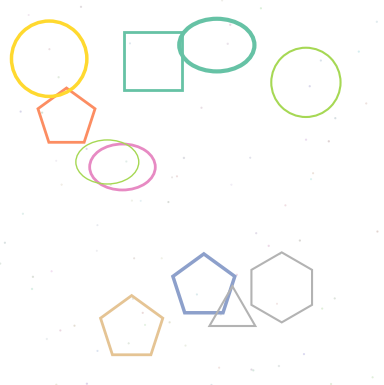[{"shape": "oval", "thickness": 3, "radius": 0.49, "center": [0.563, 0.883]}, {"shape": "square", "thickness": 2, "radius": 0.38, "center": [0.396, 0.842]}, {"shape": "pentagon", "thickness": 2, "radius": 0.39, "center": [0.173, 0.693]}, {"shape": "pentagon", "thickness": 2.5, "radius": 0.42, "center": [0.529, 0.256]}, {"shape": "oval", "thickness": 2, "radius": 0.43, "center": [0.318, 0.566]}, {"shape": "circle", "thickness": 1.5, "radius": 0.45, "center": [0.795, 0.786]}, {"shape": "oval", "thickness": 1, "radius": 0.41, "center": [0.279, 0.579]}, {"shape": "circle", "thickness": 2.5, "radius": 0.49, "center": [0.128, 0.847]}, {"shape": "pentagon", "thickness": 2, "radius": 0.43, "center": [0.342, 0.147]}, {"shape": "triangle", "thickness": 1.5, "radius": 0.34, "center": [0.604, 0.188]}, {"shape": "hexagon", "thickness": 1.5, "radius": 0.45, "center": [0.732, 0.254]}]